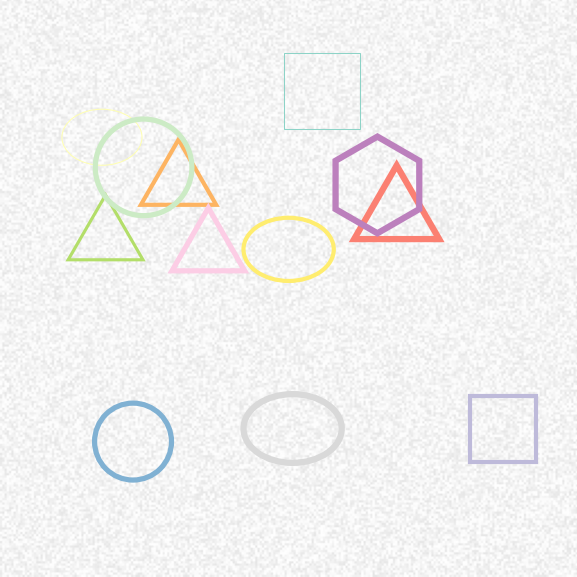[{"shape": "square", "thickness": 0.5, "radius": 0.33, "center": [0.558, 0.841]}, {"shape": "oval", "thickness": 0.5, "radius": 0.35, "center": [0.177, 0.761]}, {"shape": "square", "thickness": 2, "radius": 0.29, "center": [0.87, 0.256]}, {"shape": "triangle", "thickness": 3, "radius": 0.43, "center": [0.687, 0.628]}, {"shape": "circle", "thickness": 2.5, "radius": 0.33, "center": [0.23, 0.234]}, {"shape": "triangle", "thickness": 2, "radius": 0.38, "center": [0.309, 0.682]}, {"shape": "triangle", "thickness": 1.5, "radius": 0.37, "center": [0.183, 0.587]}, {"shape": "triangle", "thickness": 2.5, "radius": 0.36, "center": [0.361, 0.567]}, {"shape": "oval", "thickness": 3, "radius": 0.43, "center": [0.507, 0.257]}, {"shape": "hexagon", "thickness": 3, "radius": 0.42, "center": [0.654, 0.679]}, {"shape": "circle", "thickness": 2.5, "radius": 0.42, "center": [0.249, 0.709]}, {"shape": "oval", "thickness": 2, "radius": 0.39, "center": [0.5, 0.567]}]